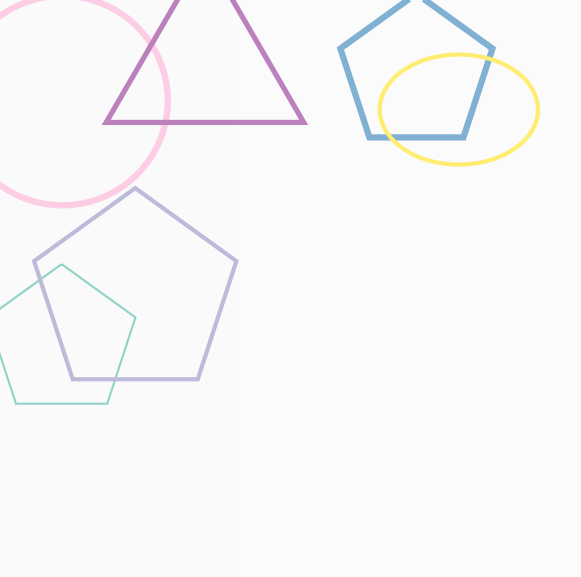[{"shape": "pentagon", "thickness": 1, "radius": 0.67, "center": [0.106, 0.408]}, {"shape": "pentagon", "thickness": 2, "radius": 0.91, "center": [0.233, 0.49]}, {"shape": "pentagon", "thickness": 3, "radius": 0.69, "center": [0.716, 0.873]}, {"shape": "circle", "thickness": 3, "radius": 0.91, "center": [0.107, 0.825]}, {"shape": "triangle", "thickness": 2.5, "radius": 0.98, "center": [0.353, 0.885]}, {"shape": "oval", "thickness": 2, "radius": 0.68, "center": [0.789, 0.809]}]